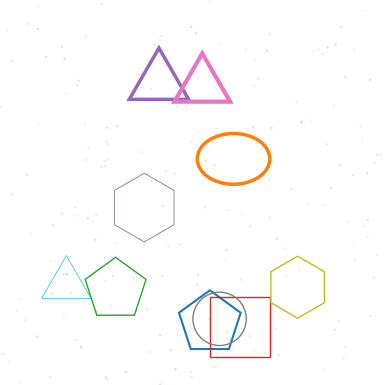[{"shape": "pentagon", "thickness": 1.5, "radius": 0.42, "center": [0.545, 0.162]}, {"shape": "oval", "thickness": 2.5, "radius": 0.47, "center": [0.607, 0.587]}, {"shape": "pentagon", "thickness": 1, "radius": 0.42, "center": [0.3, 0.249]}, {"shape": "square", "thickness": 1, "radius": 0.39, "center": [0.623, 0.15]}, {"shape": "triangle", "thickness": 2.5, "radius": 0.44, "center": [0.413, 0.786]}, {"shape": "hexagon", "thickness": 0.5, "radius": 0.45, "center": [0.375, 0.461]}, {"shape": "triangle", "thickness": 3, "radius": 0.42, "center": [0.525, 0.778]}, {"shape": "circle", "thickness": 1, "radius": 0.35, "center": [0.57, 0.172]}, {"shape": "hexagon", "thickness": 1, "radius": 0.4, "center": [0.773, 0.254]}, {"shape": "triangle", "thickness": 0.5, "radius": 0.37, "center": [0.172, 0.262]}]